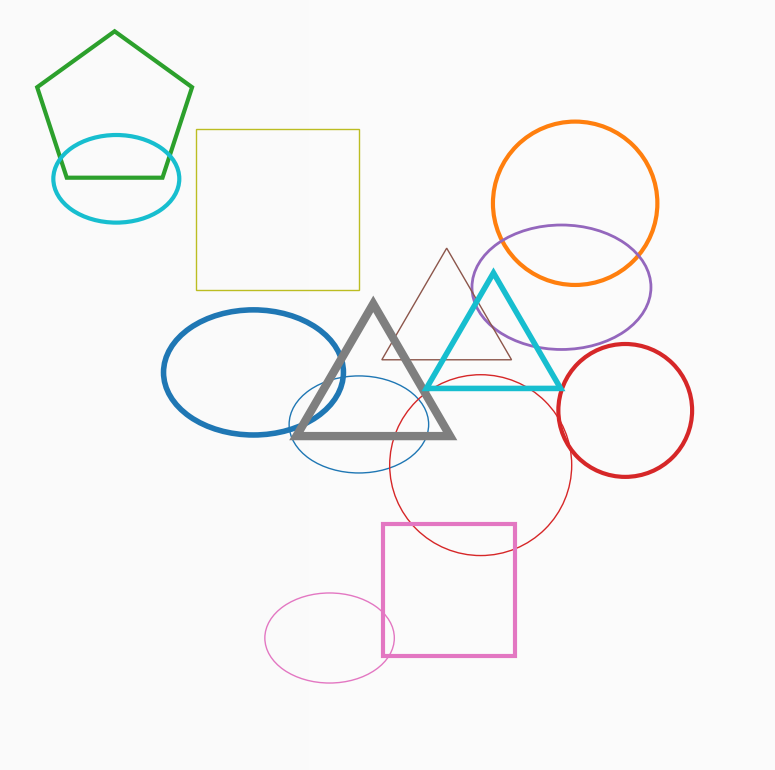[{"shape": "oval", "thickness": 0.5, "radius": 0.45, "center": [0.463, 0.449]}, {"shape": "oval", "thickness": 2, "radius": 0.58, "center": [0.327, 0.516]}, {"shape": "circle", "thickness": 1.5, "radius": 0.53, "center": [0.742, 0.736]}, {"shape": "pentagon", "thickness": 1.5, "radius": 0.53, "center": [0.148, 0.854]}, {"shape": "circle", "thickness": 1.5, "radius": 0.43, "center": [0.807, 0.467]}, {"shape": "circle", "thickness": 0.5, "radius": 0.59, "center": [0.62, 0.396]}, {"shape": "oval", "thickness": 1, "radius": 0.58, "center": [0.724, 0.627]}, {"shape": "triangle", "thickness": 0.5, "radius": 0.48, "center": [0.576, 0.581]}, {"shape": "oval", "thickness": 0.5, "radius": 0.42, "center": [0.425, 0.171]}, {"shape": "square", "thickness": 1.5, "radius": 0.43, "center": [0.579, 0.233]}, {"shape": "triangle", "thickness": 3, "radius": 0.57, "center": [0.482, 0.491]}, {"shape": "square", "thickness": 0.5, "radius": 0.52, "center": [0.358, 0.728]}, {"shape": "triangle", "thickness": 2, "radius": 0.5, "center": [0.637, 0.546]}, {"shape": "oval", "thickness": 1.5, "radius": 0.41, "center": [0.15, 0.768]}]